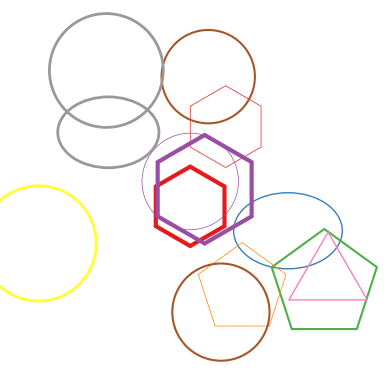[{"shape": "hexagon", "thickness": 3, "radius": 0.52, "center": [0.494, 0.464]}, {"shape": "hexagon", "thickness": 0.5, "radius": 0.53, "center": [0.586, 0.671]}, {"shape": "oval", "thickness": 1, "radius": 0.71, "center": [0.748, 0.401]}, {"shape": "pentagon", "thickness": 1.5, "radius": 0.72, "center": [0.842, 0.262]}, {"shape": "circle", "thickness": 0.5, "radius": 0.63, "center": [0.494, 0.529]}, {"shape": "hexagon", "thickness": 3, "radius": 0.7, "center": [0.532, 0.508]}, {"shape": "pentagon", "thickness": 0.5, "radius": 0.6, "center": [0.629, 0.25]}, {"shape": "circle", "thickness": 2, "radius": 0.75, "center": [0.1, 0.368]}, {"shape": "circle", "thickness": 1.5, "radius": 0.61, "center": [0.541, 0.801]}, {"shape": "circle", "thickness": 1.5, "radius": 0.63, "center": [0.574, 0.189]}, {"shape": "triangle", "thickness": 1, "radius": 0.59, "center": [0.852, 0.28]}, {"shape": "circle", "thickness": 2, "radius": 0.74, "center": [0.276, 0.817]}, {"shape": "oval", "thickness": 2, "radius": 0.66, "center": [0.281, 0.656]}]